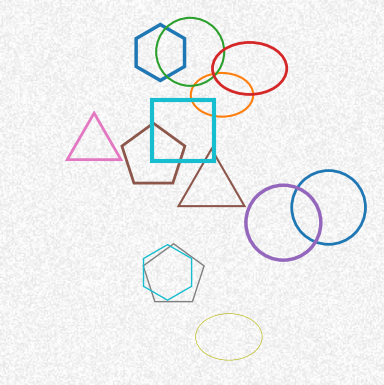[{"shape": "hexagon", "thickness": 2.5, "radius": 0.36, "center": [0.416, 0.864]}, {"shape": "circle", "thickness": 2, "radius": 0.48, "center": [0.853, 0.461]}, {"shape": "oval", "thickness": 1.5, "radius": 0.41, "center": [0.577, 0.754]}, {"shape": "circle", "thickness": 1.5, "radius": 0.44, "center": [0.494, 0.865]}, {"shape": "oval", "thickness": 2, "radius": 0.48, "center": [0.648, 0.822]}, {"shape": "circle", "thickness": 2.5, "radius": 0.49, "center": [0.736, 0.422]}, {"shape": "triangle", "thickness": 1.5, "radius": 0.5, "center": [0.549, 0.514]}, {"shape": "pentagon", "thickness": 2, "radius": 0.43, "center": [0.398, 0.594]}, {"shape": "triangle", "thickness": 2, "radius": 0.4, "center": [0.244, 0.626]}, {"shape": "pentagon", "thickness": 1, "radius": 0.42, "center": [0.451, 0.284]}, {"shape": "oval", "thickness": 0.5, "radius": 0.43, "center": [0.594, 0.125]}, {"shape": "hexagon", "thickness": 1, "radius": 0.36, "center": [0.435, 0.292]}, {"shape": "square", "thickness": 3, "radius": 0.4, "center": [0.475, 0.66]}]